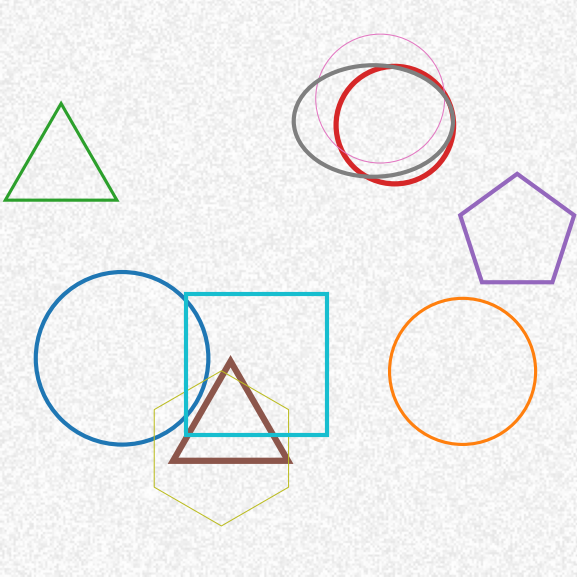[{"shape": "circle", "thickness": 2, "radius": 0.75, "center": [0.211, 0.379]}, {"shape": "circle", "thickness": 1.5, "radius": 0.63, "center": [0.801, 0.356]}, {"shape": "triangle", "thickness": 1.5, "radius": 0.56, "center": [0.106, 0.708]}, {"shape": "circle", "thickness": 2.5, "radius": 0.51, "center": [0.684, 0.783]}, {"shape": "pentagon", "thickness": 2, "radius": 0.52, "center": [0.896, 0.594]}, {"shape": "triangle", "thickness": 3, "radius": 0.57, "center": [0.399, 0.259]}, {"shape": "circle", "thickness": 0.5, "radius": 0.56, "center": [0.658, 0.828]}, {"shape": "oval", "thickness": 2, "radius": 0.69, "center": [0.647, 0.79]}, {"shape": "hexagon", "thickness": 0.5, "radius": 0.67, "center": [0.383, 0.223]}, {"shape": "square", "thickness": 2, "radius": 0.61, "center": [0.444, 0.368]}]